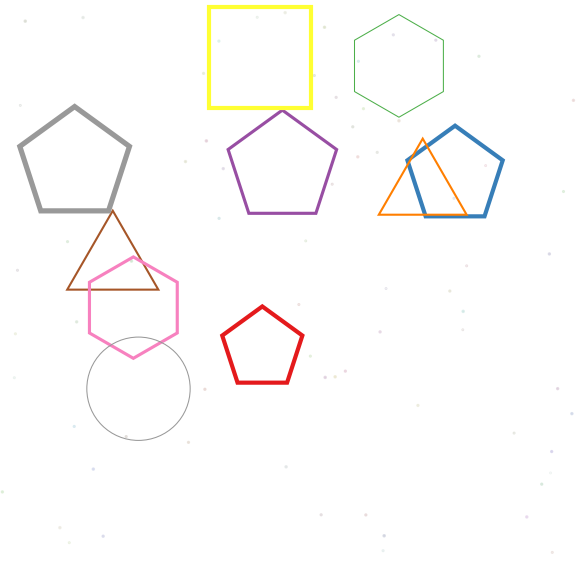[{"shape": "pentagon", "thickness": 2, "radius": 0.36, "center": [0.454, 0.396]}, {"shape": "pentagon", "thickness": 2, "radius": 0.43, "center": [0.788, 0.695]}, {"shape": "hexagon", "thickness": 0.5, "radius": 0.44, "center": [0.691, 0.885]}, {"shape": "pentagon", "thickness": 1.5, "radius": 0.49, "center": [0.489, 0.71]}, {"shape": "triangle", "thickness": 1, "radius": 0.44, "center": [0.732, 0.671]}, {"shape": "square", "thickness": 2, "radius": 0.44, "center": [0.45, 0.9]}, {"shape": "triangle", "thickness": 1, "radius": 0.46, "center": [0.195, 0.543]}, {"shape": "hexagon", "thickness": 1.5, "radius": 0.44, "center": [0.231, 0.466]}, {"shape": "pentagon", "thickness": 2.5, "radius": 0.5, "center": [0.129, 0.715]}, {"shape": "circle", "thickness": 0.5, "radius": 0.45, "center": [0.24, 0.326]}]